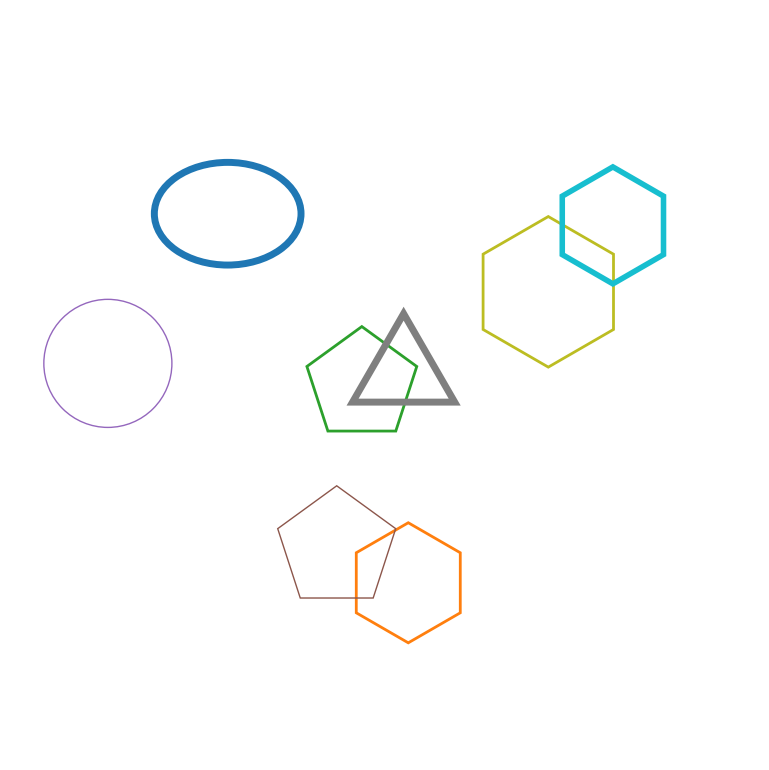[{"shape": "oval", "thickness": 2.5, "radius": 0.48, "center": [0.296, 0.722]}, {"shape": "hexagon", "thickness": 1, "radius": 0.39, "center": [0.53, 0.243]}, {"shape": "pentagon", "thickness": 1, "radius": 0.38, "center": [0.47, 0.501]}, {"shape": "circle", "thickness": 0.5, "radius": 0.42, "center": [0.14, 0.528]}, {"shape": "pentagon", "thickness": 0.5, "radius": 0.4, "center": [0.437, 0.289]}, {"shape": "triangle", "thickness": 2.5, "radius": 0.38, "center": [0.524, 0.516]}, {"shape": "hexagon", "thickness": 1, "radius": 0.49, "center": [0.712, 0.621]}, {"shape": "hexagon", "thickness": 2, "radius": 0.38, "center": [0.796, 0.707]}]